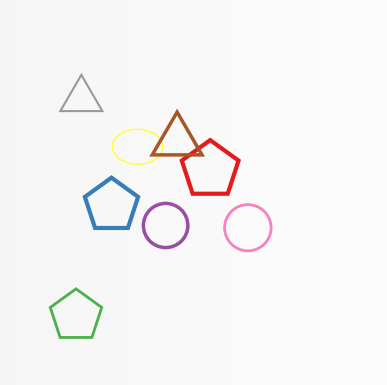[{"shape": "pentagon", "thickness": 3, "radius": 0.38, "center": [0.542, 0.559]}, {"shape": "pentagon", "thickness": 3, "radius": 0.36, "center": [0.288, 0.466]}, {"shape": "pentagon", "thickness": 2, "radius": 0.35, "center": [0.196, 0.18]}, {"shape": "circle", "thickness": 2.5, "radius": 0.29, "center": [0.427, 0.414]}, {"shape": "oval", "thickness": 1, "radius": 0.32, "center": [0.355, 0.619]}, {"shape": "triangle", "thickness": 2.5, "radius": 0.37, "center": [0.457, 0.635]}, {"shape": "circle", "thickness": 2, "radius": 0.3, "center": [0.64, 0.408]}, {"shape": "triangle", "thickness": 1.5, "radius": 0.31, "center": [0.21, 0.743]}]